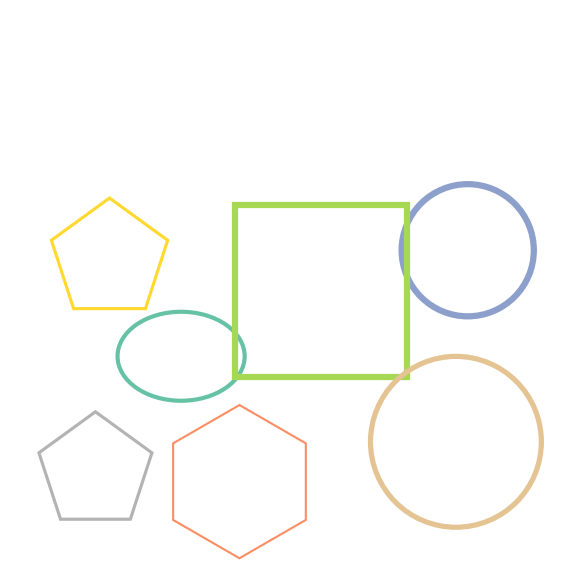[{"shape": "oval", "thickness": 2, "radius": 0.55, "center": [0.314, 0.382]}, {"shape": "hexagon", "thickness": 1, "radius": 0.66, "center": [0.415, 0.165]}, {"shape": "circle", "thickness": 3, "radius": 0.57, "center": [0.81, 0.566]}, {"shape": "square", "thickness": 3, "radius": 0.74, "center": [0.556, 0.495]}, {"shape": "pentagon", "thickness": 1.5, "radius": 0.53, "center": [0.19, 0.55]}, {"shape": "circle", "thickness": 2.5, "radius": 0.74, "center": [0.789, 0.234]}, {"shape": "pentagon", "thickness": 1.5, "radius": 0.51, "center": [0.165, 0.183]}]